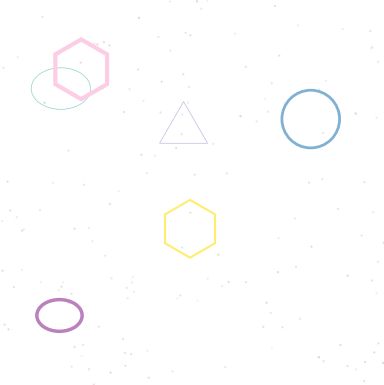[{"shape": "oval", "thickness": 0.5, "radius": 0.39, "center": [0.158, 0.77]}, {"shape": "triangle", "thickness": 0.5, "radius": 0.36, "center": [0.477, 0.664]}, {"shape": "circle", "thickness": 2, "radius": 0.37, "center": [0.807, 0.691]}, {"shape": "hexagon", "thickness": 3, "radius": 0.39, "center": [0.211, 0.82]}, {"shape": "oval", "thickness": 2.5, "radius": 0.29, "center": [0.155, 0.181]}, {"shape": "hexagon", "thickness": 1.5, "radius": 0.37, "center": [0.494, 0.406]}]